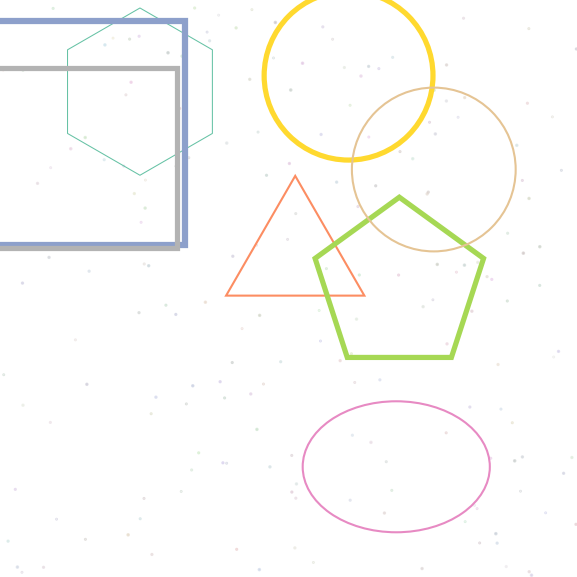[{"shape": "hexagon", "thickness": 0.5, "radius": 0.72, "center": [0.242, 0.84]}, {"shape": "triangle", "thickness": 1, "radius": 0.69, "center": [0.511, 0.556]}, {"shape": "square", "thickness": 3, "radius": 0.97, "center": [0.127, 0.769]}, {"shape": "oval", "thickness": 1, "radius": 0.81, "center": [0.686, 0.191]}, {"shape": "pentagon", "thickness": 2.5, "radius": 0.77, "center": [0.691, 0.504]}, {"shape": "circle", "thickness": 2.5, "radius": 0.73, "center": [0.604, 0.868]}, {"shape": "circle", "thickness": 1, "radius": 0.71, "center": [0.751, 0.706]}, {"shape": "square", "thickness": 2.5, "radius": 0.78, "center": [0.151, 0.725]}]